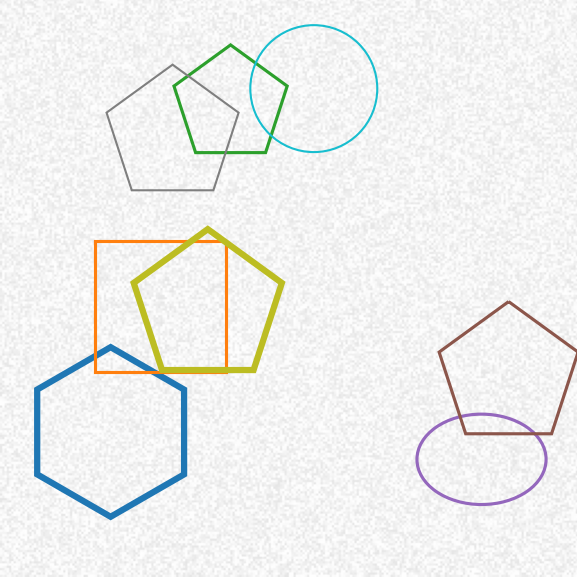[{"shape": "hexagon", "thickness": 3, "radius": 0.73, "center": [0.192, 0.251]}, {"shape": "square", "thickness": 1.5, "radius": 0.57, "center": [0.278, 0.468]}, {"shape": "pentagon", "thickness": 1.5, "radius": 0.52, "center": [0.399, 0.818]}, {"shape": "oval", "thickness": 1.5, "radius": 0.56, "center": [0.834, 0.204]}, {"shape": "pentagon", "thickness": 1.5, "radius": 0.63, "center": [0.881, 0.35]}, {"shape": "pentagon", "thickness": 1, "radius": 0.6, "center": [0.299, 0.767]}, {"shape": "pentagon", "thickness": 3, "radius": 0.67, "center": [0.36, 0.467]}, {"shape": "circle", "thickness": 1, "radius": 0.55, "center": [0.543, 0.846]}]